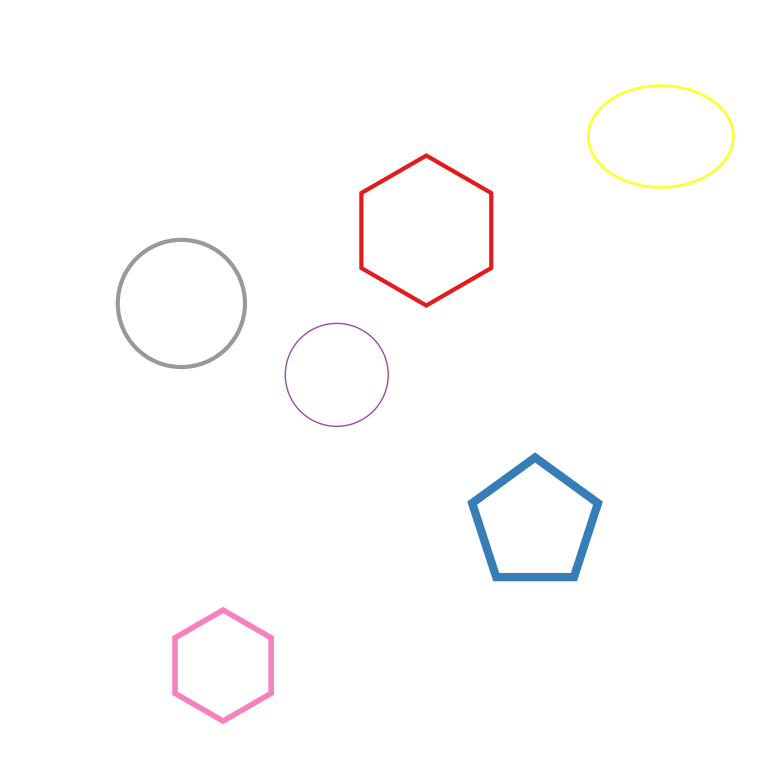[{"shape": "hexagon", "thickness": 1.5, "radius": 0.49, "center": [0.554, 0.701]}, {"shape": "pentagon", "thickness": 3, "radius": 0.43, "center": [0.695, 0.32]}, {"shape": "circle", "thickness": 0.5, "radius": 0.33, "center": [0.437, 0.513]}, {"shape": "oval", "thickness": 1, "radius": 0.47, "center": [0.858, 0.823]}, {"shape": "hexagon", "thickness": 2, "radius": 0.36, "center": [0.29, 0.136]}, {"shape": "circle", "thickness": 1.5, "radius": 0.41, "center": [0.236, 0.606]}]